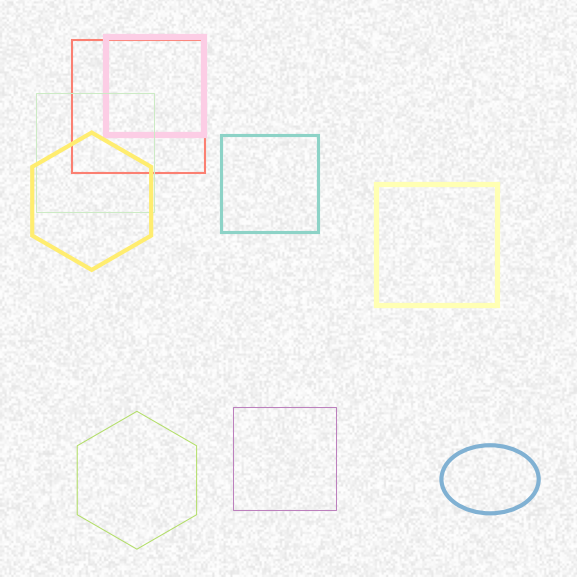[{"shape": "square", "thickness": 1.5, "radius": 0.42, "center": [0.467, 0.682]}, {"shape": "square", "thickness": 2.5, "radius": 0.52, "center": [0.756, 0.575]}, {"shape": "square", "thickness": 1, "radius": 0.57, "center": [0.24, 0.814]}, {"shape": "oval", "thickness": 2, "radius": 0.42, "center": [0.849, 0.169]}, {"shape": "hexagon", "thickness": 0.5, "radius": 0.6, "center": [0.237, 0.168]}, {"shape": "square", "thickness": 3, "radius": 0.42, "center": [0.269, 0.85]}, {"shape": "square", "thickness": 0.5, "radius": 0.45, "center": [0.493, 0.204]}, {"shape": "square", "thickness": 0.5, "radius": 0.51, "center": [0.164, 0.735]}, {"shape": "hexagon", "thickness": 2, "radius": 0.59, "center": [0.159, 0.651]}]